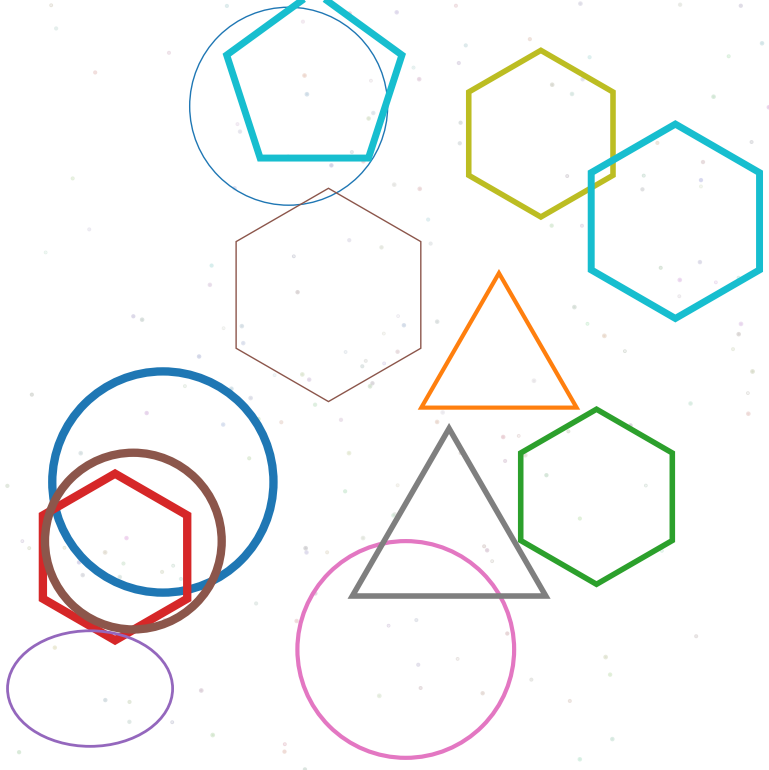[{"shape": "circle", "thickness": 0.5, "radius": 0.64, "center": [0.375, 0.862]}, {"shape": "circle", "thickness": 3, "radius": 0.72, "center": [0.212, 0.374]}, {"shape": "triangle", "thickness": 1.5, "radius": 0.58, "center": [0.648, 0.529]}, {"shape": "hexagon", "thickness": 2, "radius": 0.57, "center": [0.775, 0.355]}, {"shape": "hexagon", "thickness": 3, "radius": 0.54, "center": [0.149, 0.277]}, {"shape": "oval", "thickness": 1, "radius": 0.54, "center": [0.117, 0.106]}, {"shape": "hexagon", "thickness": 0.5, "radius": 0.69, "center": [0.427, 0.617]}, {"shape": "circle", "thickness": 3, "radius": 0.57, "center": [0.173, 0.297]}, {"shape": "circle", "thickness": 1.5, "radius": 0.7, "center": [0.527, 0.157]}, {"shape": "triangle", "thickness": 2, "radius": 0.73, "center": [0.583, 0.298]}, {"shape": "hexagon", "thickness": 2, "radius": 0.54, "center": [0.702, 0.826]}, {"shape": "hexagon", "thickness": 2.5, "radius": 0.63, "center": [0.877, 0.713]}, {"shape": "pentagon", "thickness": 2.5, "radius": 0.6, "center": [0.408, 0.892]}]